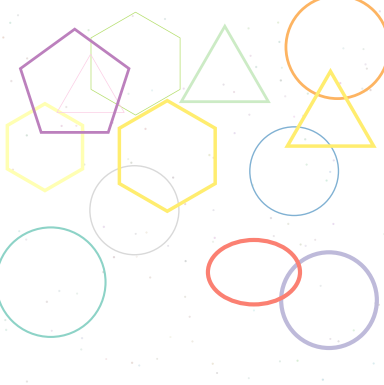[{"shape": "circle", "thickness": 1.5, "radius": 0.71, "center": [0.132, 0.267]}, {"shape": "hexagon", "thickness": 2.5, "radius": 0.56, "center": [0.117, 0.618]}, {"shape": "circle", "thickness": 3, "radius": 0.62, "center": [0.855, 0.22]}, {"shape": "oval", "thickness": 3, "radius": 0.6, "center": [0.66, 0.293]}, {"shape": "circle", "thickness": 1, "radius": 0.58, "center": [0.764, 0.555]}, {"shape": "circle", "thickness": 2, "radius": 0.67, "center": [0.876, 0.878]}, {"shape": "hexagon", "thickness": 0.5, "radius": 0.67, "center": [0.352, 0.835]}, {"shape": "triangle", "thickness": 0.5, "radius": 0.51, "center": [0.235, 0.758]}, {"shape": "circle", "thickness": 1, "radius": 0.58, "center": [0.349, 0.454]}, {"shape": "pentagon", "thickness": 2, "radius": 0.74, "center": [0.194, 0.776]}, {"shape": "triangle", "thickness": 2, "radius": 0.65, "center": [0.584, 0.801]}, {"shape": "triangle", "thickness": 2.5, "radius": 0.65, "center": [0.858, 0.685]}, {"shape": "hexagon", "thickness": 2.5, "radius": 0.72, "center": [0.434, 0.595]}]